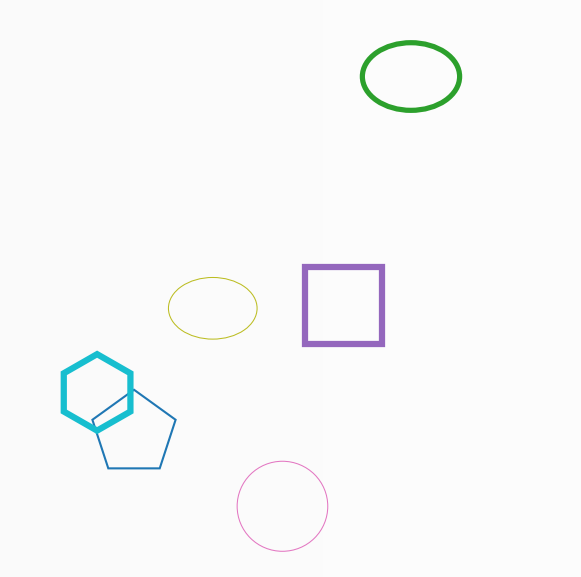[{"shape": "pentagon", "thickness": 1, "radius": 0.38, "center": [0.231, 0.249]}, {"shape": "oval", "thickness": 2.5, "radius": 0.42, "center": [0.707, 0.867]}, {"shape": "square", "thickness": 3, "radius": 0.33, "center": [0.591, 0.47]}, {"shape": "circle", "thickness": 0.5, "radius": 0.39, "center": [0.486, 0.122]}, {"shape": "oval", "thickness": 0.5, "radius": 0.38, "center": [0.366, 0.465]}, {"shape": "hexagon", "thickness": 3, "radius": 0.33, "center": [0.167, 0.32]}]